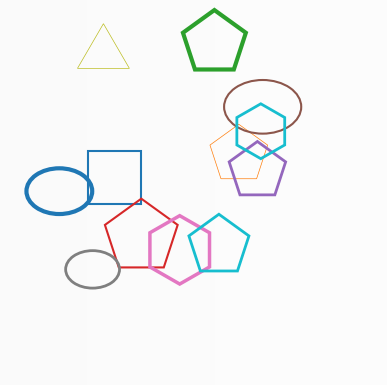[{"shape": "square", "thickness": 1.5, "radius": 0.34, "center": [0.296, 0.539]}, {"shape": "oval", "thickness": 3, "radius": 0.42, "center": [0.153, 0.503]}, {"shape": "pentagon", "thickness": 0.5, "radius": 0.39, "center": [0.616, 0.599]}, {"shape": "pentagon", "thickness": 3, "radius": 0.43, "center": [0.553, 0.889]}, {"shape": "pentagon", "thickness": 1.5, "radius": 0.49, "center": [0.365, 0.385]}, {"shape": "pentagon", "thickness": 2, "radius": 0.38, "center": [0.664, 0.556]}, {"shape": "oval", "thickness": 1.5, "radius": 0.5, "center": [0.678, 0.723]}, {"shape": "hexagon", "thickness": 2.5, "radius": 0.44, "center": [0.464, 0.351]}, {"shape": "oval", "thickness": 2, "radius": 0.35, "center": [0.239, 0.3]}, {"shape": "triangle", "thickness": 0.5, "radius": 0.39, "center": [0.267, 0.861]}, {"shape": "pentagon", "thickness": 2, "radius": 0.41, "center": [0.565, 0.362]}, {"shape": "hexagon", "thickness": 2, "radius": 0.36, "center": [0.673, 0.659]}]